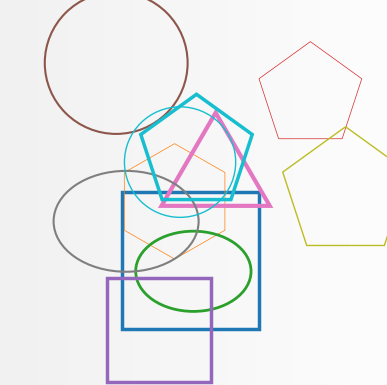[{"shape": "square", "thickness": 2.5, "radius": 0.89, "center": [0.491, 0.323]}, {"shape": "hexagon", "thickness": 0.5, "radius": 0.75, "center": [0.451, 0.477]}, {"shape": "oval", "thickness": 2, "radius": 0.74, "center": [0.499, 0.295]}, {"shape": "pentagon", "thickness": 0.5, "radius": 0.7, "center": [0.801, 0.752]}, {"shape": "square", "thickness": 2.5, "radius": 0.67, "center": [0.409, 0.143]}, {"shape": "circle", "thickness": 1.5, "radius": 0.92, "center": [0.3, 0.836]}, {"shape": "triangle", "thickness": 3, "radius": 0.81, "center": [0.556, 0.546]}, {"shape": "oval", "thickness": 1.5, "radius": 0.94, "center": [0.325, 0.425]}, {"shape": "pentagon", "thickness": 1, "radius": 0.85, "center": [0.892, 0.5]}, {"shape": "pentagon", "thickness": 2.5, "radius": 0.76, "center": [0.507, 0.604]}, {"shape": "circle", "thickness": 1, "radius": 0.72, "center": [0.465, 0.579]}]